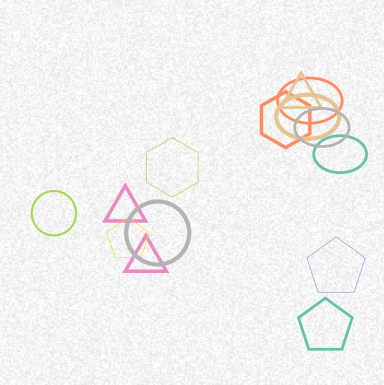[{"shape": "pentagon", "thickness": 2, "radius": 0.37, "center": [0.845, 0.152]}, {"shape": "oval", "thickness": 2, "radius": 0.34, "center": [0.884, 0.599]}, {"shape": "oval", "thickness": 2, "radius": 0.42, "center": [0.805, 0.739]}, {"shape": "hexagon", "thickness": 2.5, "radius": 0.36, "center": [0.742, 0.689]}, {"shape": "pentagon", "thickness": 0.5, "radius": 0.4, "center": [0.873, 0.305]}, {"shape": "triangle", "thickness": 2.5, "radius": 0.31, "center": [0.379, 0.326]}, {"shape": "triangle", "thickness": 2.5, "radius": 0.3, "center": [0.325, 0.457]}, {"shape": "circle", "thickness": 1.5, "radius": 0.29, "center": [0.14, 0.446]}, {"shape": "hexagon", "thickness": 0.5, "radius": 0.39, "center": [0.447, 0.565]}, {"shape": "pentagon", "thickness": 0.5, "radius": 0.29, "center": [0.333, 0.378]}, {"shape": "oval", "thickness": 3, "radius": 0.41, "center": [0.799, 0.697]}, {"shape": "triangle", "thickness": 2, "radius": 0.3, "center": [0.782, 0.751]}, {"shape": "circle", "thickness": 3, "radius": 0.41, "center": [0.41, 0.395]}, {"shape": "oval", "thickness": 2, "radius": 0.35, "center": [0.836, 0.669]}]